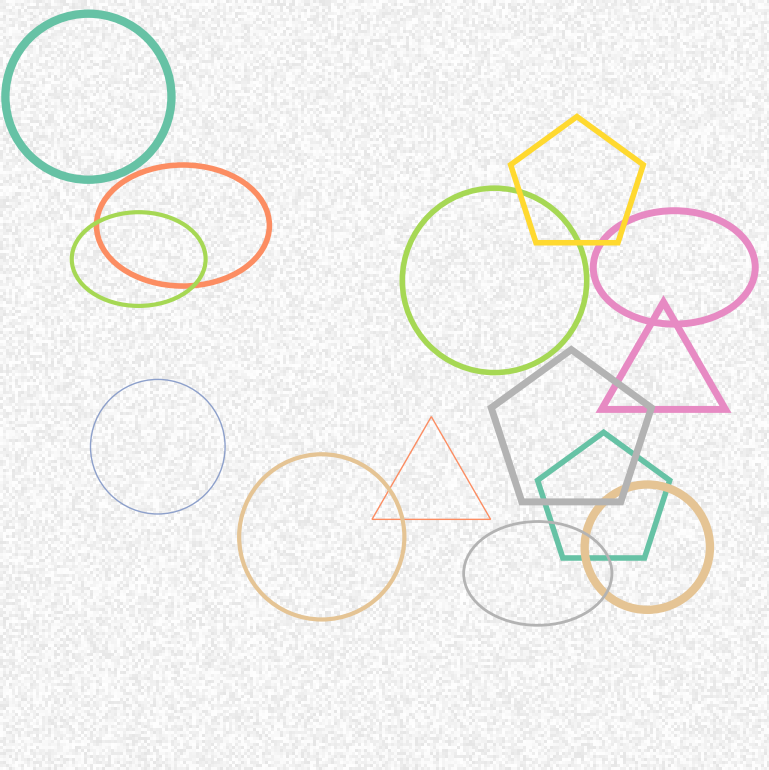[{"shape": "pentagon", "thickness": 2, "radius": 0.45, "center": [0.784, 0.348]}, {"shape": "circle", "thickness": 3, "radius": 0.54, "center": [0.115, 0.874]}, {"shape": "triangle", "thickness": 0.5, "radius": 0.44, "center": [0.56, 0.37]}, {"shape": "oval", "thickness": 2, "radius": 0.56, "center": [0.238, 0.707]}, {"shape": "circle", "thickness": 0.5, "radius": 0.44, "center": [0.205, 0.42]}, {"shape": "triangle", "thickness": 2.5, "radius": 0.46, "center": [0.862, 0.515]}, {"shape": "oval", "thickness": 2.5, "radius": 0.53, "center": [0.876, 0.653]}, {"shape": "circle", "thickness": 2, "radius": 0.6, "center": [0.642, 0.636]}, {"shape": "oval", "thickness": 1.5, "radius": 0.43, "center": [0.18, 0.664]}, {"shape": "pentagon", "thickness": 2, "radius": 0.45, "center": [0.749, 0.758]}, {"shape": "circle", "thickness": 1.5, "radius": 0.54, "center": [0.418, 0.303]}, {"shape": "circle", "thickness": 3, "radius": 0.41, "center": [0.841, 0.289]}, {"shape": "oval", "thickness": 1, "radius": 0.48, "center": [0.698, 0.255]}, {"shape": "pentagon", "thickness": 2.5, "radius": 0.55, "center": [0.742, 0.437]}]